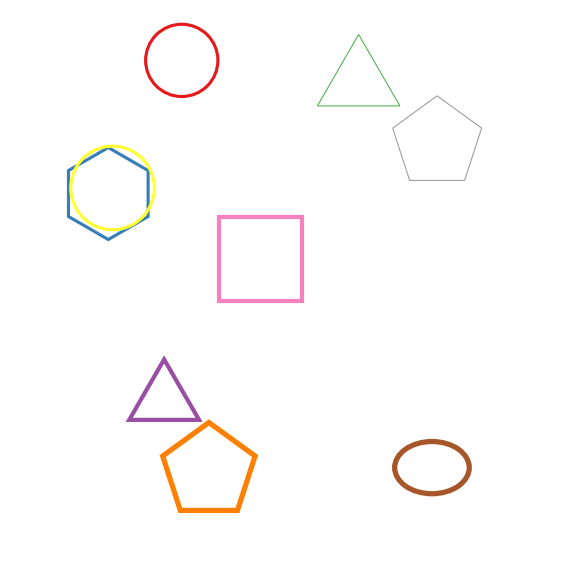[{"shape": "circle", "thickness": 1.5, "radius": 0.31, "center": [0.315, 0.895]}, {"shape": "hexagon", "thickness": 1.5, "radius": 0.4, "center": [0.188, 0.664]}, {"shape": "triangle", "thickness": 0.5, "radius": 0.41, "center": [0.621, 0.857]}, {"shape": "triangle", "thickness": 2, "radius": 0.35, "center": [0.284, 0.307]}, {"shape": "pentagon", "thickness": 2.5, "radius": 0.42, "center": [0.362, 0.183]}, {"shape": "circle", "thickness": 1.5, "radius": 0.36, "center": [0.195, 0.674]}, {"shape": "oval", "thickness": 2.5, "radius": 0.32, "center": [0.748, 0.189]}, {"shape": "square", "thickness": 2, "radius": 0.36, "center": [0.451, 0.55]}, {"shape": "pentagon", "thickness": 0.5, "radius": 0.4, "center": [0.757, 0.752]}]